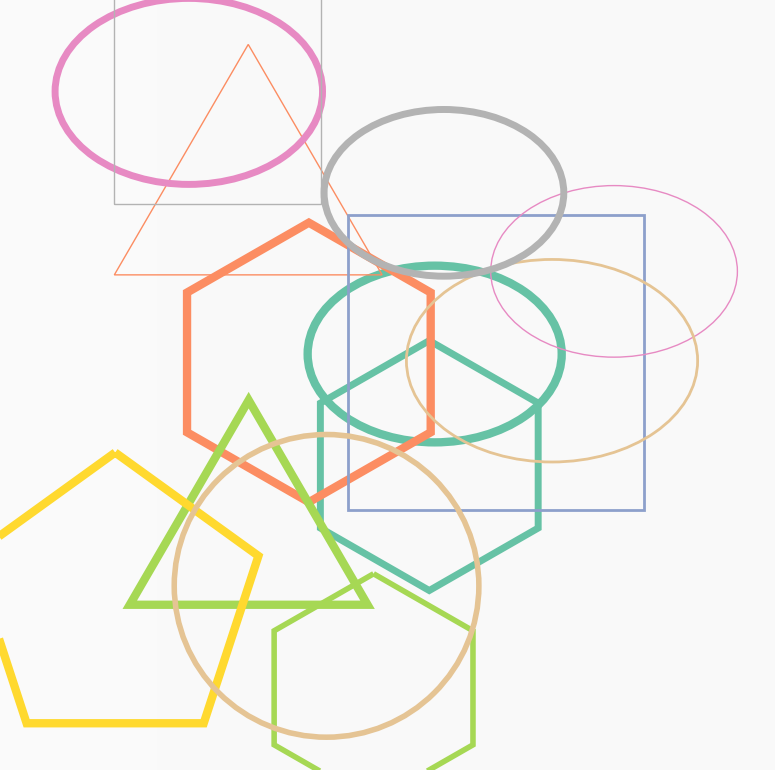[{"shape": "hexagon", "thickness": 2.5, "radius": 0.81, "center": [0.554, 0.395]}, {"shape": "oval", "thickness": 3, "radius": 0.82, "center": [0.561, 0.54]}, {"shape": "triangle", "thickness": 0.5, "radius": 1.0, "center": [0.32, 0.743]}, {"shape": "hexagon", "thickness": 3, "radius": 0.91, "center": [0.399, 0.529]}, {"shape": "square", "thickness": 1, "radius": 0.96, "center": [0.64, 0.529]}, {"shape": "oval", "thickness": 2.5, "radius": 0.86, "center": [0.244, 0.881]}, {"shape": "oval", "thickness": 0.5, "radius": 0.8, "center": [0.792, 0.648]}, {"shape": "hexagon", "thickness": 2, "radius": 0.74, "center": [0.482, 0.107]}, {"shape": "triangle", "thickness": 3, "radius": 0.89, "center": [0.321, 0.303]}, {"shape": "pentagon", "thickness": 3, "radius": 0.97, "center": [0.149, 0.218]}, {"shape": "oval", "thickness": 1, "radius": 0.94, "center": [0.712, 0.532]}, {"shape": "circle", "thickness": 2, "radius": 0.98, "center": [0.421, 0.239]}, {"shape": "square", "thickness": 0.5, "radius": 0.67, "center": [0.281, 0.869]}, {"shape": "oval", "thickness": 2.5, "radius": 0.77, "center": [0.573, 0.75]}]